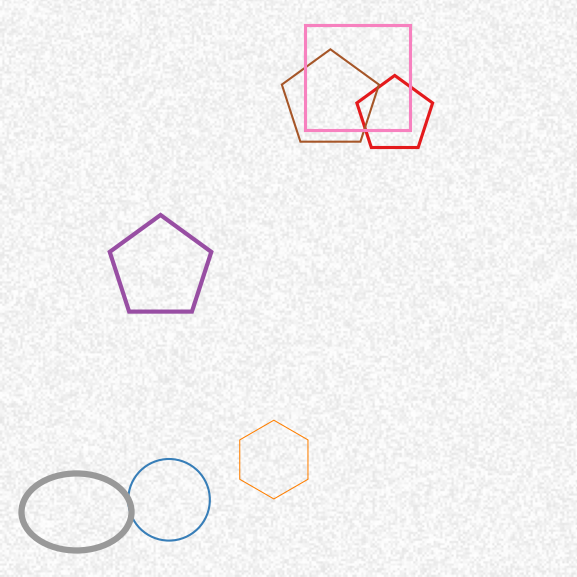[{"shape": "pentagon", "thickness": 1.5, "radius": 0.34, "center": [0.684, 0.8]}, {"shape": "circle", "thickness": 1, "radius": 0.35, "center": [0.293, 0.134]}, {"shape": "pentagon", "thickness": 2, "radius": 0.46, "center": [0.278, 0.534]}, {"shape": "hexagon", "thickness": 0.5, "radius": 0.34, "center": [0.474, 0.203]}, {"shape": "pentagon", "thickness": 1, "radius": 0.44, "center": [0.572, 0.825]}, {"shape": "square", "thickness": 1.5, "radius": 0.46, "center": [0.619, 0.864]}, {"shape": "oval", "thickness": 3, "radius": 0.48, "center": [0.132, 0.113]}]